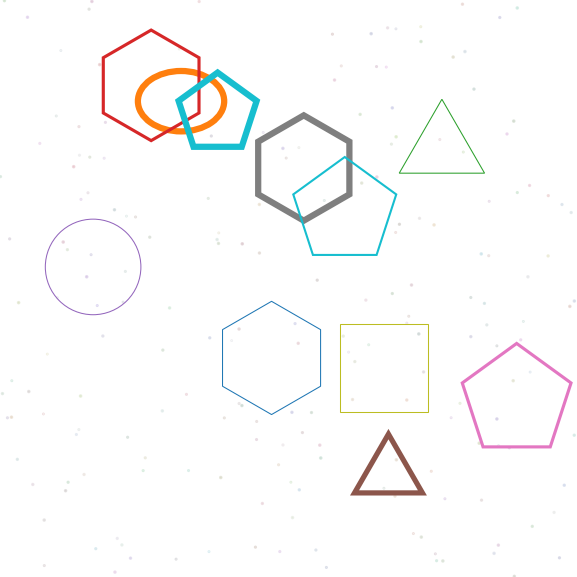[{"shape": "hexagon", "thickness": 0.5, "radius": 0.49, "center": [0.47, 0.379]}, {"shape": "oval", "thickness": 3, "radius": 0.37, "center": [0.313, 0.824]}, {"shape": "triangle", "thickness": 0.5, "radius": 0.43, "center": [0.765, 0.742]}, {"shape": "hexagon", "thickness": 1.5, "radius": 0.48, "center": [0.262, 0.851]}, {"shape": "circle", "thickness": 0.5, "radius": 0.41, "center": [0.161, 0.537]}, {"shape": "triangle", "thickness": 2.5, "radius": 0.34, "center": [0.673, 0.18]}, {"shape": "pentagon", "thickness": 1.5, "radius": 0.5, "center": [0.895, 0.305]}, {"shape": "hexagon", "thickness": 3, "radius": 0.46, "center": [0.526, 0.708]}, {"shape": "square", "thickness": 0.5, "radius": 0.38, "center": [0.664, 0.362]}, {"shape": "pentagon", "thickness": 3, "radius": 0.36, "center": [0.377, 0.802]}, {"shape": "pentagon", "thickness": 1, "radius": 0.47, "center": [0.597, 0.634]}]